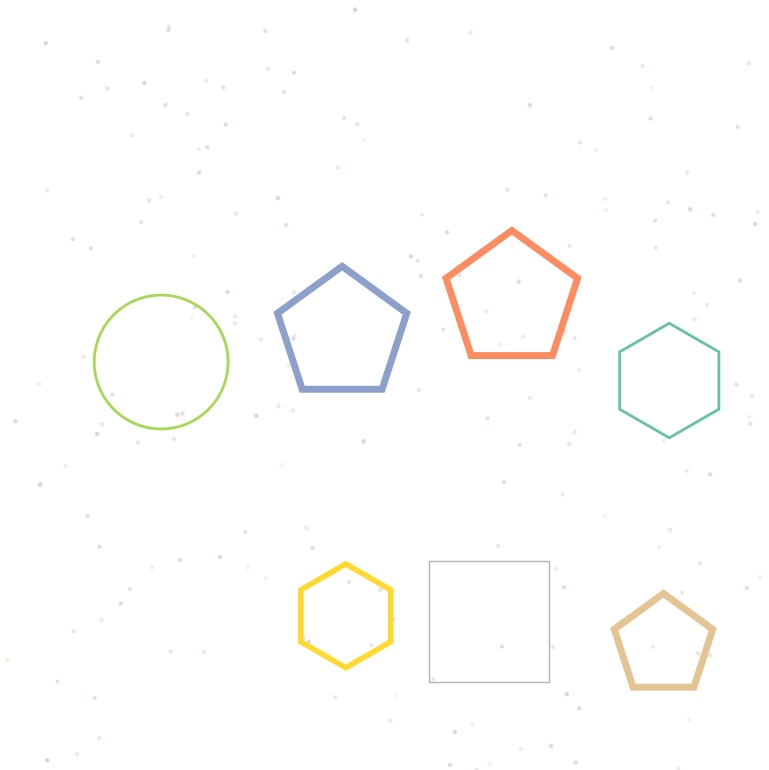[{"shape": "hexagon", "thickness": 1, "radius": 0.37, "center": [0.869, 0.506]}, {"shape": "pentagon", "thickness": 2.5, "radius": 0.45, "center": [0.665, 0.611]}, {"shape": "pentagon", "thickness": 2.5, "radius": 0.44, "center": [0.444, 0.566]}, {"shape": "circle", "thickness": 1, "radius": 0.43, "center": [0.209, 0.53]}, {"shape": "hexagon", "thickness": 2, "radius": 0.34, "center": [0.449, 0.2]}, {"shape": "pentagon", "thickness": 2.5, "radius": 0.34, "center": [0.862, 0.162]}, {"shape": "square", "thickness": 0.5, "radius": 0.39, "center": [0.636, 0.193]}]